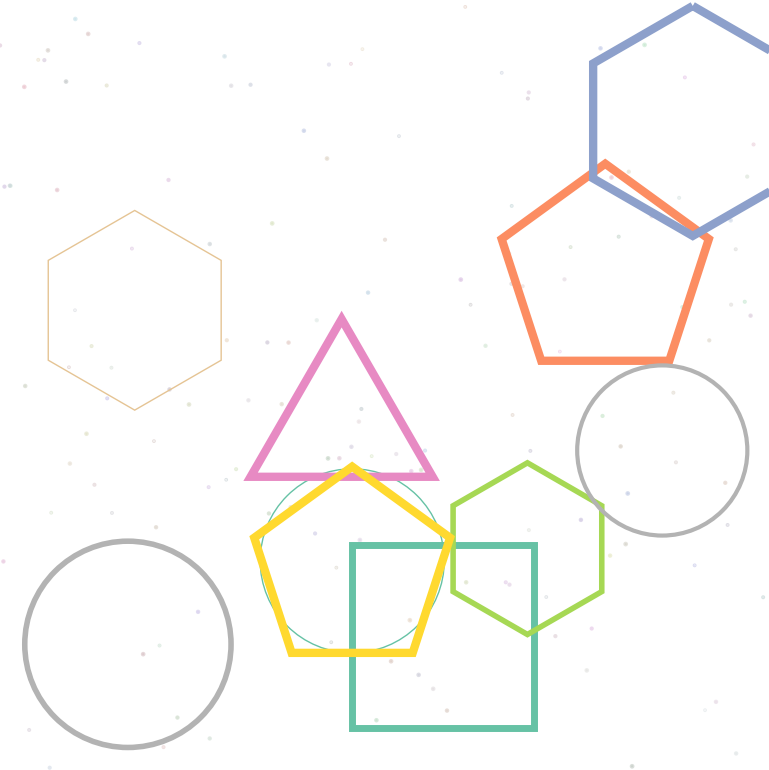[{"shape": "circle", "thickness": 0.5, "radius": 0.6, "center": [0.457, 0.272]}, {"shape": "square", "thickness": 2.5, "radius": 0.59, "center": [0.575, 0.173]}, {"shape": "pentagon", "thickness": 3, "radius": 0.71, "center": [0.786, 0.646]}, {"shape": "hexagon", "thickness": 3, "radius": 0.75, "center": [0.9, 0.843]}, {"shape": "triangle", "thickness": 3, "radius": 0.68, "center": [0.444, 0.449]}, {"shape": "hexagon", "thickness": 2, "radius": 0.56, "center": [0.685, 0.287]}, {"shape": "pentagon", "thickness": 3, "radius": 0.67, "center": [0.457, 0.26]}, {"shape": "hexagon", "thickness": 0.5, "radius": 0.65, "center": [0.175, 0.597]}, {"shape": "circle", "thickness": 2, "radius": 0.67, "center": [0.166, 0.163]}, {"shape": "circle", "thickness": 1.5, "radius": 0.55, "center": [0.86, 0.415]}]